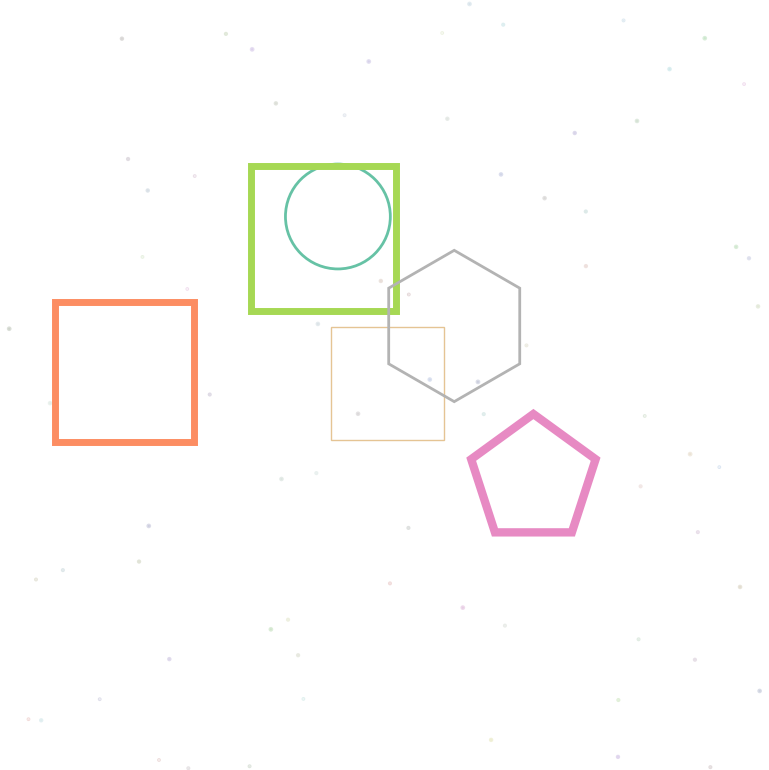[{"shape": "circle", "thickness": 1, "radius": 0.34, "center": [0.439, 0.719]}, {"shape": "square", "thickness": 2.5, "radius": 0.45, "center": [0.162, 0.517]}, {"shape": "pentagon", "thickness": 3, "radius": 0.42, "center": [0.693, 0.377]}, {"shape": "square", "thickness": 2.5, "radius": 0.47, "center": [0.421, 0.691]}, {"shape": "square", "thickness": 0.5, "radius": 0.37, "center": [0.503, 0.502]}, {"shape": "hexagon", "thickness": 1, "radius": 0.49, "center": [0.59, 0.577]}]